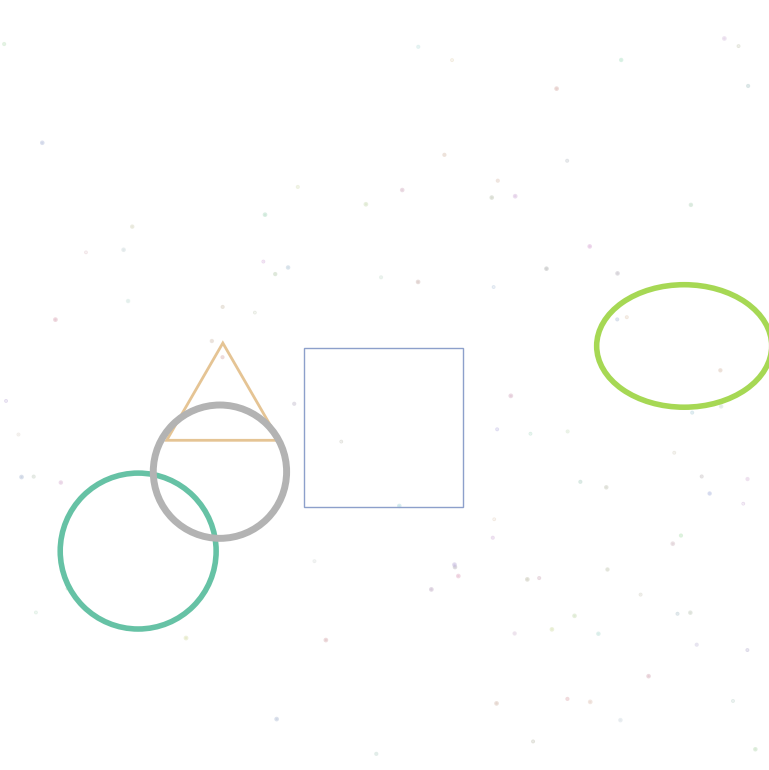[{"shape": "circle", "thickness": 2, "radius": 0.51, "center": [0.179, 0.284]}, {"shape": "square", "thickness": 0.5, "radius": 0.51, "center": [0.498, 0.445]}, {"shape": "oval", "thickness": 2, "radius": 0.57, "center": [0.889, 0.551]}, {"shape": "triangle", "thickness": 1, "radius": 0.42, "center": [0.289, 0.47]}, {"shape": "circle", "thickness": 2.5, "radius": 0.43, "center": [0.286, 0.387]}]